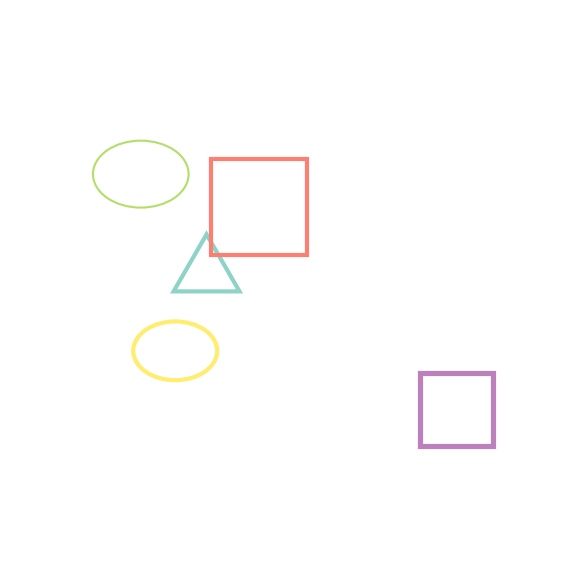[{"shape": "triangle", "thickness": 2, "radius": 0.33, "center": [0.358, 0.527]}, {"shape": "square", "thickness": 2, "radius": 0.42, "center": [0.449, 0.641]}, {"shape": "oval", "thickness": 1, "radius": 0.41, "center": [0.244, 0.698]}, {"shape": "square", "thickness": 2.5, "radius": 0.32, "center": [0.791, 0.29]}, {"shape": "oval", "thickness": 2, "radius": 0.36, "center": [0.303, 0.392]}]